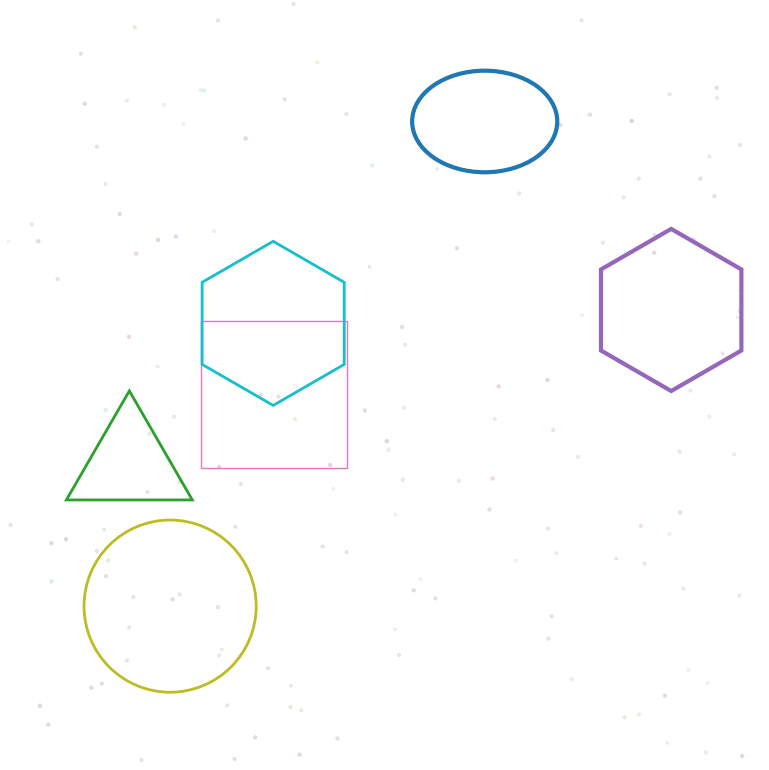[{"shape": "oval", "thickness": 1.5, "radius": 0.47, "center": [0.629, 0.842]}, {"shape": "triangle", "thickness": 1, "radius": 0.47, "center": [0.168, 0.398]}, {"shape": "hexagon", "thickness": 1.5, "radius": 0.53, "center": [0.872, 0.597]}, {"shape": "square", "thickness": 0.5, "radius": 0.48, "center": [0.356, 0.488]}, {"shape": "circle", "thickness": 1, "radius": 0.56, "center": [0.221, 0.213]}, {"shape": "hexagon", "thickness": 1, "radius": 0.53, "center": [0.355, 0.58]}]